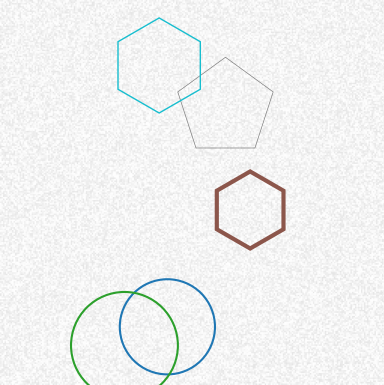[{"shape": "circle", "thickness": 1.5, "radius": 0.62, "center": [0.435, 0.151]}, {"shape": "circle", "thickness": 1.5, "radius": 0.69, "center": [0.323, 0.103]}, {"shape": "hexagon", "thickness": 3, "radius": 0.5, "center": [0.65, 0.455]}, {"shape": "pentagon", "thickness": 0.5, "radius": 0.65, "center": [0.586, 0.721]}, {"shape": "hexagon", "thickness": 1, "radius": 0.62, "center": [0.413, 0.83]}]